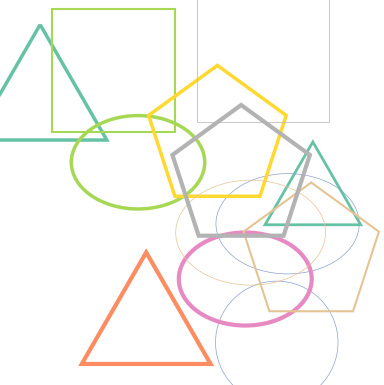[{"shape": "triangle", "thickness": 2.5, "radius": 1.0, "center": [0.104, 0.736]}, {"shape": "triangle", "thickness": 2, "radius": 0.72, "center": [0.813, 0.488]}, {"shape": "triangle", "thickness": 3, "radius": 0.97, "center": [0.38, 0.151]}, {"shape": "circle", "thickness": 0.5, "radius": 0.8, "center": [0.719, 0.111]}, {"shape": "oval", "thickness": 0.5, "radius": 0.93, "center": [0.747, 0.419]}, {"shape": "oval", "thickness": 3, "radius": 0.86, "center": [0.637, 0.275]}, {"shape": "oval", "thickness": 2.5, "radius": 0.87, "center": [0.358, 0.578]}, {"shape": "square", "thickness": 1.5, "radius": 0.8, "center": [0.295, 0.816]}, {"shape": "pentagon", "thickness": 2.5, "radius": 0.94, "center": [0.565, 0.642]}, {"shape": "oval", "thickness": 0.5, "radius": 0.97, "center": [0.651, 0.396]}, {"shape": "pentagon", "thickness": 1.5, "radius": 0.92, "center": [0.808, 0.341]}, {"shape": "square", "thickness": 0.5, "radius": 0.85, "center": [0.683, 0.855]}, {"shape": "pentagon", "thickness": 3, "radius": 0.94, "center": [0.626, 0.54]}]